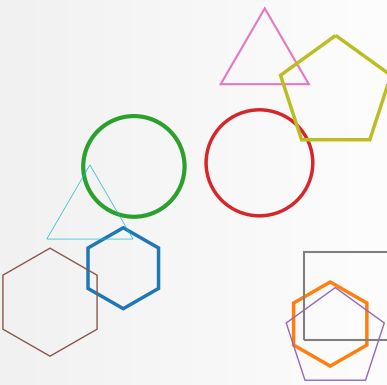[{"shape": "hexagon", "thickness": 2.5, "radius": 0.53, "center": [0.318, 0.303]}, {"shape": "hexagon", "thickness": 2.5, "radius": 0.55, "center": [0.852, 0.158]}, {"shape": "circle", "thickness": 3, "radius": 0.65, "center": [0.346, 0.568]}, {"shape": "circle", "thickness": 2.5, "radius": 0.69, "center": [0.669, 0.577]}, {"shape": "pentagon", "thickness": 1, "radius": 0.67, "center": [0.865, 0.12]}, {"shape": "hexagon", "thickness": 1, "radius": 0.7, "center": [0.129, 0.215]}, {"shape": "triangle", "thickness": 1.5, "radius": 0.66, "center": [0.683, 0.847]}, {"shape": "square", "thickness": 1.5, "radius": 0.57, "center": [0.899, 0.231]}, {"shape": "pentagon", "thickness": 2.5, "radius": 0.75, "center": [0.866, 0.758]}, {"shape": "triangle", "thickness": 0.5, "radius": 0.64, "center": [0.232, 0.443]}]